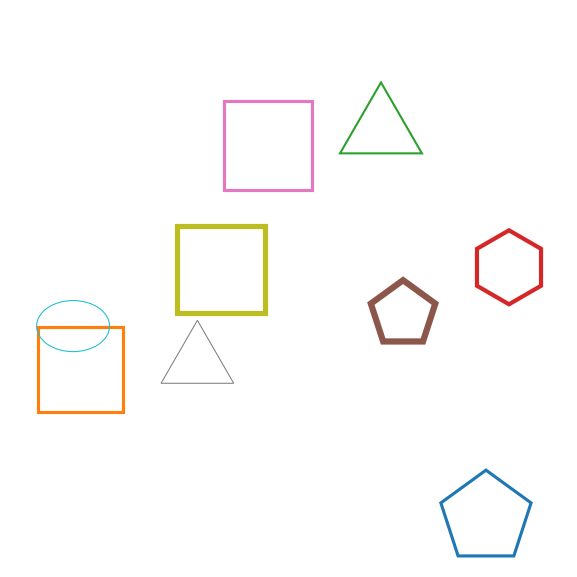[{"shape": "pentagon", "thickness": 1.5, "radius": 0.41, "center": [0.842, 0.103]}, {"shape": "square", "thickness": 1.5, "radius": 0.37, "center": [0.139, 0.359]}, {"shape": "triangle", "thickness": 1, "radius": 0.41, "center": [0.66, 0.775]}, {"shape": "hexagon", "thickness": 2, "radius": 0.32, "center": [0.881, 0.536]}, {"shape": "pentagon", "thickness": 3, "radius": 0.29, "center": [0.698, 0.455]}, {"shape": "square", "thickness": 1.5, "radius": 0.38, "center": [0.464, 0.747]}, {"shape": "triangle", "thickness": 0.5, "radius": 0.36, "center": [0.342, 0.372]}, {"shape": "square", "thickness": 2.5, "radius": 0.38, "center": [0.382, 0.532]}, {"shape": "oval", "thickness": 0.5, "radius": 0.32, "center": [0.127, 0.434]}]